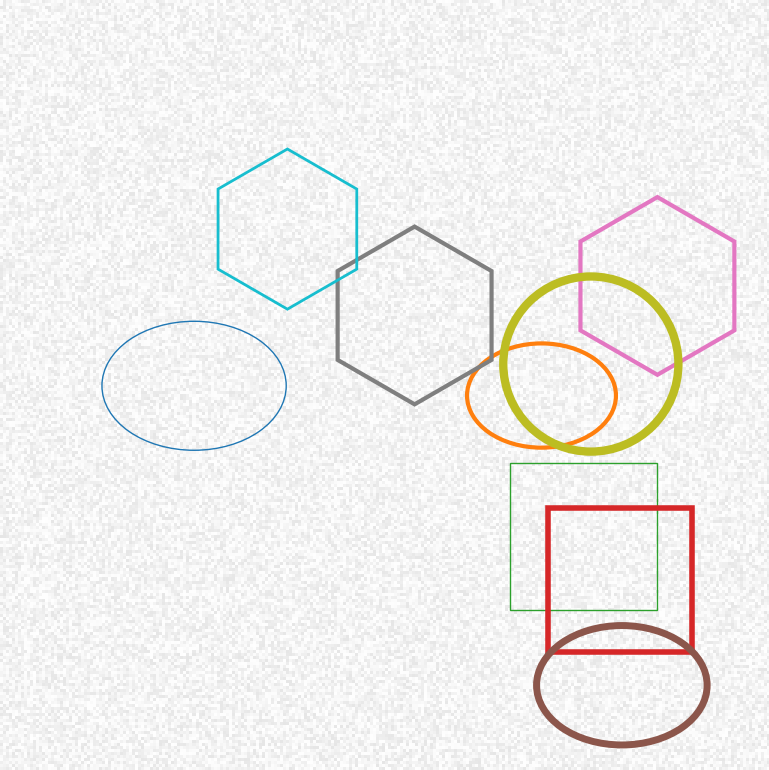[{"shape": "oval", "thickness": 0.5, "radius": 0.6, "center": [0.252, 0.499]}, {"shape": "oval", "thickness": 1.5, "radius": 0.48, "center": [0.703, 0.486]}, {"shape": "square", "thickness": 0.5, "radius": 0.48, "center": [0.758, 0.303]}, {"shape": "square", "thickness": 2, "radius": 0.47, "center": [0.806, 0.247]}, {"shape": "oval", "thickness": 2.5, "radius": 0.55, "center": [0.808, 0.11]}, {"shape": "hexagon", "thickness": 1.5, "radius": 0.58, "center": [0.854, 0.629]}, {"shape": "hexagon", "thickness": 1.5, "radius": 0.58, "center": [0.538, 0.59]}, {"shape": "circle", "thickness": 3, "radius": 0.57, "center": [0.767, 0.527]}, {"shape": "hexagon", "thickness": 1, "radius": 0.52, "center": [0.373, 0.702]}]